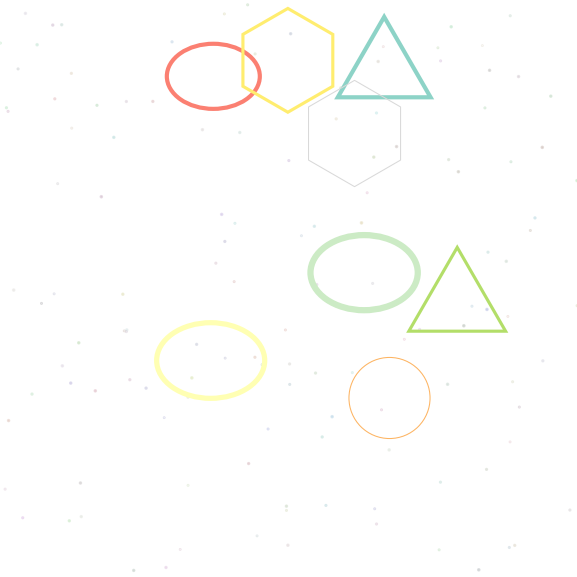[{"shape": "triangle", "thickness": 2, "radius": 0.46, "center": [0.665, 0.877]}, {"shape": "oval", "thickness": 2.5, "radius": 0.47, "center": [0.365, 0.375]}, {"shape": "oval", "thickness": 2, "radius": 0.4, "center": [0.369, 0.867]}, {"shape": "circle", "thickness": 0.5, "radius": 0.35, "center": [0.674, 0.31]}, {"shape": "triangle", "thickness": 1.5, "radius": 0.48, "center": [0.792, 0.474]}, {"shape": "hexagon", "thickness": 0.5, "radius": 0.46, "center": [0.614, 0.768]}, {"shape": "oval", "thickness": 3, "radius": 0.46, "center": [0.631, 0.527]}, {"shape": "hexagon", "thickness": 1.5, "radius": 0.45, "center": [0.498, 0.895]}]